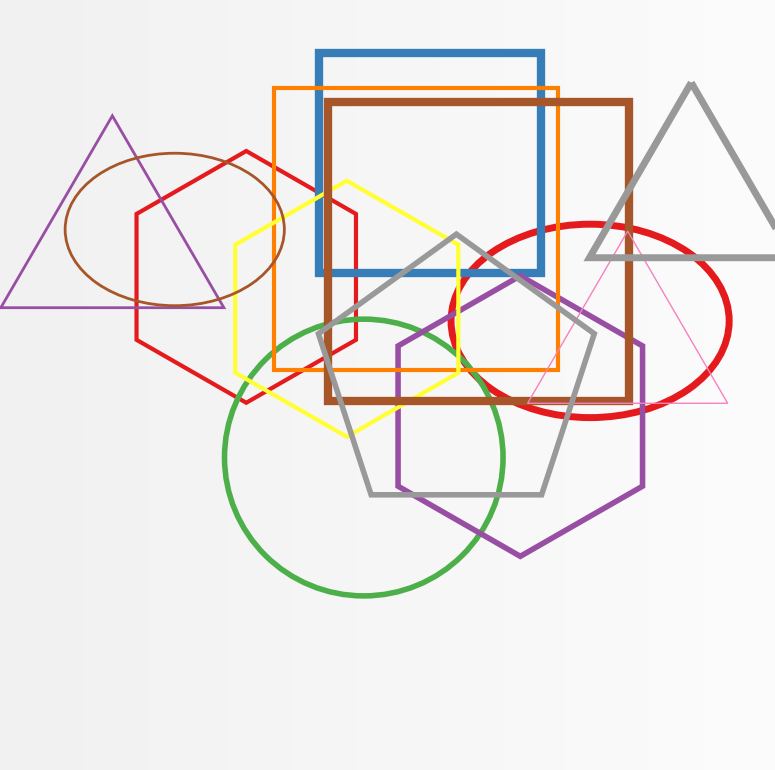[{"shape": "hexagon", "thickness": 1.5, "radius": 0.82, "center": [0.318, 0.64]}, {"shape": "oval", "thickness": 2.5, "radius": 0.9, "center": [0.761, 0.583]}, {"shape": "square", "thickness": 3, "radius": 0.71, "center": [0.555, 0.788]}, {"shape": "circle", "thickness": 2, "radius": 0.9, "center": [0.469, 0.406]}, {"shape": "triangle", "thickness": 1, "radius": 0.83, "center": [0.145, 0.683]}, {"shape": "hexagon", "thickness": 2, "radius": 0.91, "center": [0.671, 0.46]}, {"shape": "square", "thickness": 1.5, "radius": 0.92, "center": [0.536, 0.703]}, {"shape": "hexagon", "thickness": 1.5, "radius": 0.83, "center": [0.447, 0.599]}, {"shape": "square", "thickness": 3, "radius": 0.97, "center": [0.618, 0.674]}, {"shape": "oval", "thickness": 1, "radius": 0.71, "center": [0.225, 0.702]}, {"shape": "triangle", "thickness": 0.5, "radius": 0.75, "center": [0.81, 0.551]}, {"shape": "triangle", "thickness": 2.5, "radius": 0.76, "center": [0.892, 0.741]}, {"shape": "pentagon", "thickness": 2, "radius": 0.94, "center": [0.589, 0.509]}]